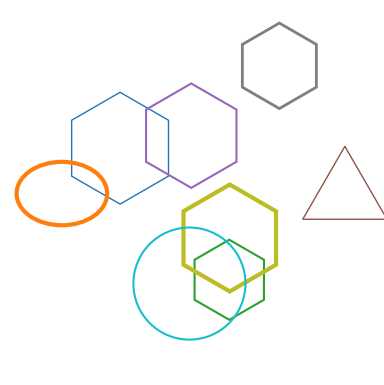[{"shape": "hexagon", "thickness": 1, "radius": 0.73, "center": [0.312, 0.615]}, {"shape": "oval", "thickness": 3, "radius": 0.59, "center": [0.161, 0.497]}, {"shape": "hexagon", "thickness": 1.5, "radius": 0.52, "center": [0.595, 0.273]}, {"shape": "hexagon", "thickness": 1.5, "radius": 0.68, "center": [0.497, 0.648]}, {"shape": "triangle", "thickness": 1, "radius": 0.63, "center": [0.896, 0.494]}, {"shape": "hexagon", "thickness": 2, "radius": 0.55, "center": [0.726, 0.829]}, {"shape": "hexagon", "thickness": 3, "radius": 0.69, "center": [0.597, 0.382]}, {"shape": "circle", "thickness": 1.5, "radius": 0.73, "center": [0.492, 0.263]}]